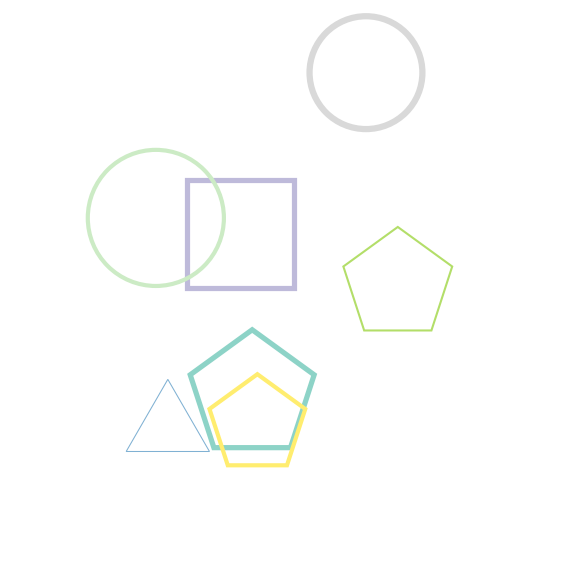[{"shape": "pentagon", "thickness": 2.5, "radius": 0.56, "center": [0.437, 0.315]}, {"shape": "square", "thickness": 2.5, "radius": 0.46, "center": [0.417, 0.594]}, {"shape": "triangle", "thickness": 0.5, "radius": 0.42, "center": [0.291, 0.259]}, {"shape": "pentagon", "thickness": 1, "radius": 0.5, "center": [0.689, 0.507]}, {"shape": "circle", "thickness": 3, "radius": 0.49, "center": [0.634, 0.873]}, {"shape": "circle", "thickness": 2, "radius": 0.59, "center": [0.27, 0.622]}, {"shape": "pentagon", "thickness": 2, "radius": 0.44, "center": [0.446, 0.264]}]